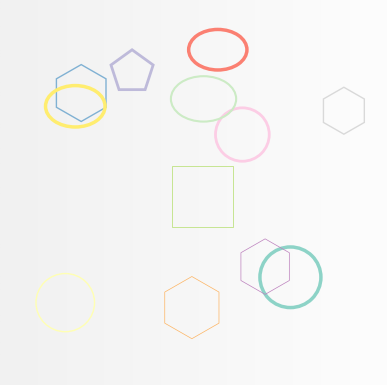[{"shape": "circle", "thickness": 2.5, "radius": 0.39, "center": [0.749, 0.28]}, {"shape": "circle", "thickness": 1, "radius": 0.38, "center": [0.168, 0.214]}, {"shape": "pentagon", "thickness": 2, "radius": 0.29, "center": [0.341, 0.813]}, {"shape": "oval", "thickness": 2.5, "radius": 0.38, "center": [0.562, 0.871]}, {"shape": "hexagon", "thickness": 1, "radius": 0.37, "center": [0.21, 0.758]}, {"shape": "hexagon", "thickness": 0.5, "radius": 0.4, "center": [0.495, 0.201]}, {"shape": "square", "thickness": 0.5, "radius": 0.4, "center": [0.523, 0.489]}, {"shape": "circle", "thickness": 2, "radius": 0.35, "center": [0.625, 0.651]}, {"shape": "hexagon", "thickness": 1, "radius": 0.3, "center": [0.887, 0.712]}, {"shape": "hexagon", "thickness": 0.5, "radius": 0.36, "center": [0.684, 0.307]}, {"shape": "oval", "thickness": 1.5, "radius": 0.42, "center": [0.525, 0.743]}, {"shape": "oval", "thickness": 2.5, "radius": 0.38, "center": [0.194, 0.724]}]